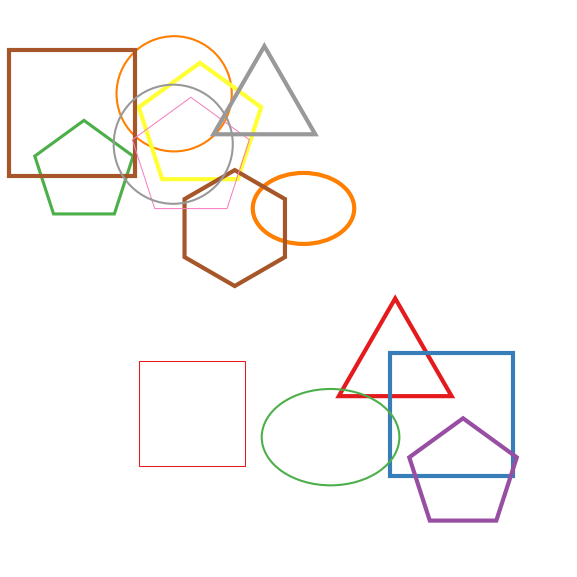[{"shape": "triangle", "thickness": 2, "radius": 0.56, "center": [0.684, 0.37]}, {"shape": "square", "thickness": 0.5, "radius": 0.46, "center": [0.333, 0.283]}, {"shape": "square", "thickness": 2, "radius": 0.53, "center": [0.782, 0.281]}, {"shape": "oval", "thickness": 1, "radius": 0.6, "center": [0.572, 0.242]}, {"shape": "pentagon", "thickness": 1.5, "radius": 0.45, "center": [0.145, 0.701]}, {"shape": "pentagon", "thickness": 2, "radius": 0.49, "center": [0.802, 0.177]}, {"shape": "oval", "thickness": 2, "radius": 0.44, "center": [0.526, 0.638]}, {"shape": "circle", "thickness": 1, "radius": 0.5, "center": [0.302, 0.837]}, {"shape": "pentagon", "thickness": 2, "radius": 0.56, "center": [0.346, 0.779]}, {"shape": "square", "thickness": 2, "radius": 0.55, "center": [0.124, 0.803]}, {"shape": "hexagon", "thickness": 2, "radius": 0.5, "center": [0.406, 0.604]}, {"shape": "pentagon", "thickness": 0.5, "radius": 0.53, "center": [0.331, 0.724]}, {"shape": "triangle", "thickness": 2, "radius": 0.51, "center": [0.458, 0.817]}, {"shape": "circle", "thickness": 1, "radius": 0.52, "center": [0.3, 0.749]}]